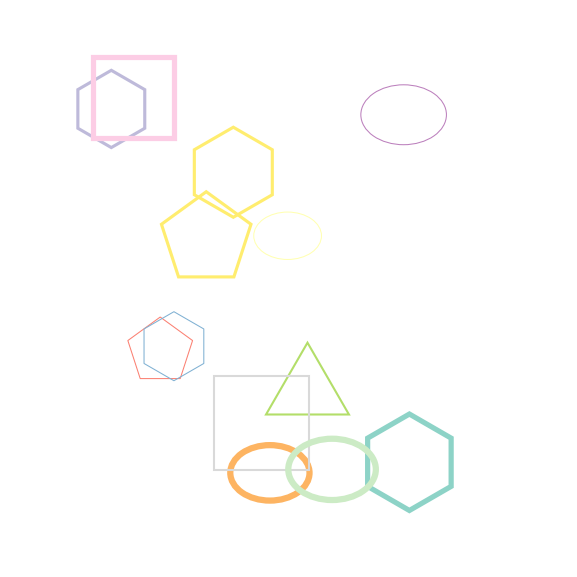[{"shape": "hexagon", "thickness": 2.5, "radius": 0.42, "center": [0.709, 0.199]}, {"shape": "oval", "thickness": 0.5, "radius": 0.29, "center": [0.498, 0.591]}, {"shape": "hexagon", "thickness": 1.5, "radius": 0.33, "center": [0.193, 0.81]}, {"shape": "pentagon", "thickness": 0.5, "radius": 0.29, "center": [0.277, 0.391]}, {"shape": "hexagon", "thickness": 0.5, "radius": 0.3, "center": [0.301, 0.4]}, {"shape": "oval", "thickness": 3, "radius": 0.34, "center": [0.467, 0.18]}, {"shape": "triangle", "thickness": 1, "radius": 0.41, "center": [0.532, 0.323]}, {"shape": "square", "thickness": 2.5, "radius": 0.35, "center": [0.231, 0.83]}, {"shape": "square", "thickness": 1, "radius": 0.41, "center": [0.453, 0.267]}, {"shape": "oval", "thickness": 0.5, "radius": 0.37, "center": [0.699, 0.8]}, {"shape": "oval", "thickness": 3, "radius": 0.38, "center": [0.575, 0.186]}, {"shape": "pentagon", "thickness": 1.5, "radius": 0.41, "center": [0.357, 0.586]}, {"shape": "hexagon", "thickness": 1.5, "radius": 0.39, "center": [0.404, 0.701]}]